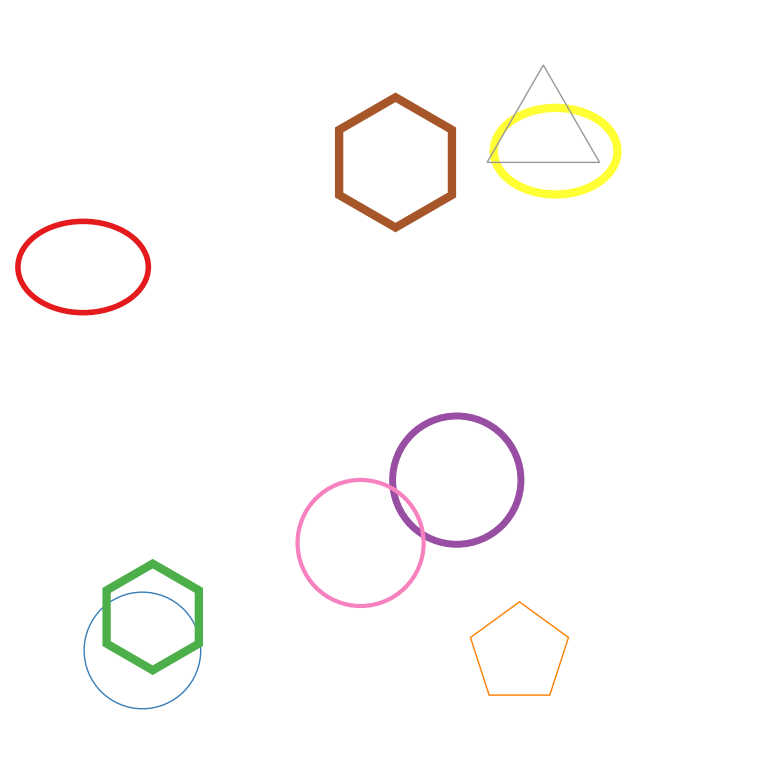[{"shape": "oval", "thickness": 2, "radius": 0.42, "center": [0.108, 0.653]}, {"shape": "circle", "thickness": 0.5, "radius": 0.38, "center": [0.185, 0.155]}, {"shape": "hexagon", "thickness": 3, "radius": 0.35, "center": [0.198, 0.199]}, {"shape": "circle", "thickness": 2.5, "radius": 0.42, "center": [0.593, 0.376]}, {"shape": "pentagon", "thickness": 0.5, "radius": 0.33, "center": [0.675, 0.151]}, {"shape": "oval", "thickness": 3, "radius": 0.4, "center": [0.722, 0.804]}, {"shape": "hexagon", "thickness": 3, "radius": 0.42, "center": [0.514, 0.789]}, {"shape": "circle", "thickness": 1.5, "radius": 0.41, "center": [0.468, 0.295]}, {"shape": "triangle", "thickness": 0.5, "radius": 0.42, "center": [0.706, 0.831]}]